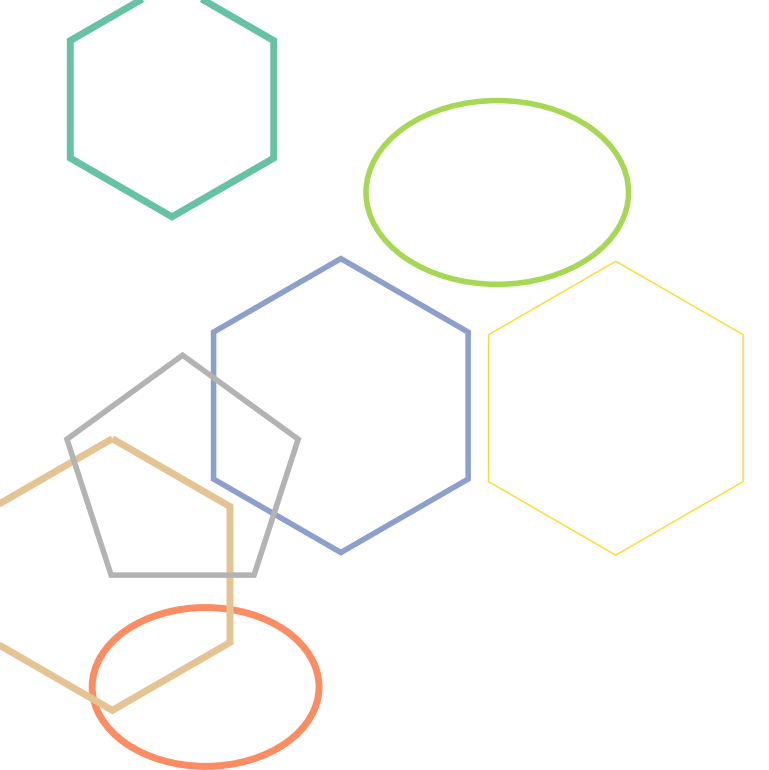[{"shape": "hexagon", "thickness": 2.5, "radius": 0.76, "center": [0.223, 0.871]}, {"shape": "oval", "thickness": 2.5, "radius": 0.74, "center": [0.267, 0.108]}, {"shape": "hexagon", "thickness": 2, "radius": 0.95, "center": [0.443, 0.473]}, {"shape": "oval", "thickness": 2, "radius": 0.85, "center": [0.646, 0.75]}, {"shape": "hexagon", "thickness": 0.5, "radius": 0.95, "center": [0.8, 0.47]}, {"shape": "hexagon", "thickness": 2.5, "radius": 0.88, "center": [0.146, 0.254]}, {"shape": "pentagon", "thickness": 2, "radius": 0.79, "center": [0.237, 0.381]}]